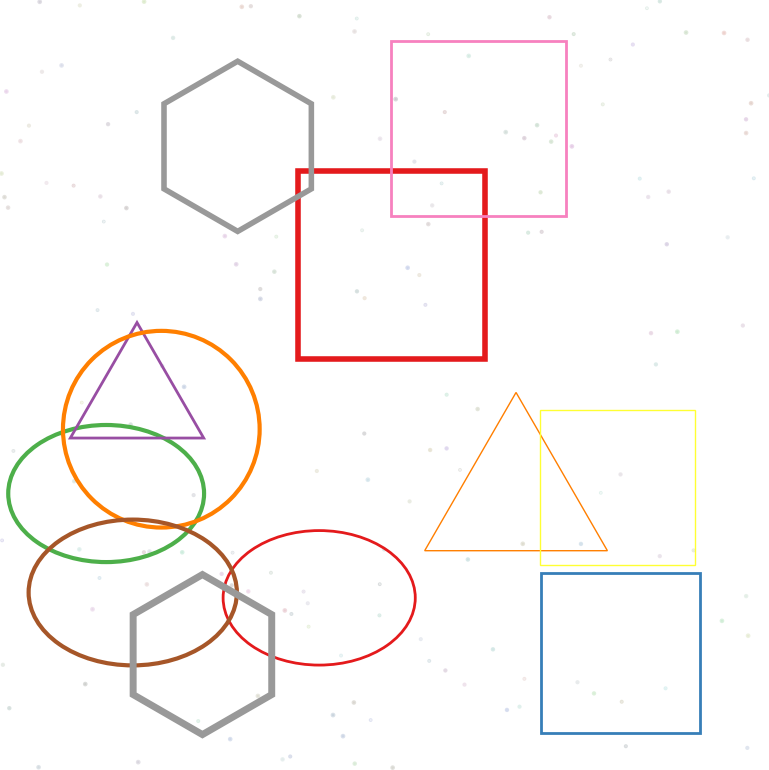[{"shape": "oval", "thickness": 1, "radius": 0.62, "center": [0.415, 0.224]}, {"shape": "square", "thickness": 2, "radius": 0.61, "center": [0.508, 0.656]}, {"shape": "square", "thickness": 1, "radius": 0.52, "center": [0.806, 0.152]}, {"shape": "oval", "thickness": 1.5, "radius": 0.64, "center": [0.138, 0.359]}, {"shape": "triangle", "thickness": 1, "radius": 0.5, "center": [0.178, 0.481]}, {"shape": "triangle", "thickness": 0.5, "radius": 0.69, "center": [0.67, 0.353]}, {"shape": "circle", "thickness": 1.5, "radius": 0.64, "center": [0.209, 0.443]}, {"shape": "square", "thickness": 0.5, "radius": 0.5, "center": [0.802, 0.367]}, {"shape": "oval", "thickness": 1.5, "radius": 0.68, "center": [0.172, 0.231]}, {"shape": "square", "thickness": 1, "radius": 0.57, "center": [0.621, 0.834]}, {"shape": "hexagon", "thickness": 2, "radius": 0.55, "center": [0.309, 0.81]}, {"shape": "hexagon", "thickness": 2.5, "radius": 0.52, "center": [0.263, 0.15]}]